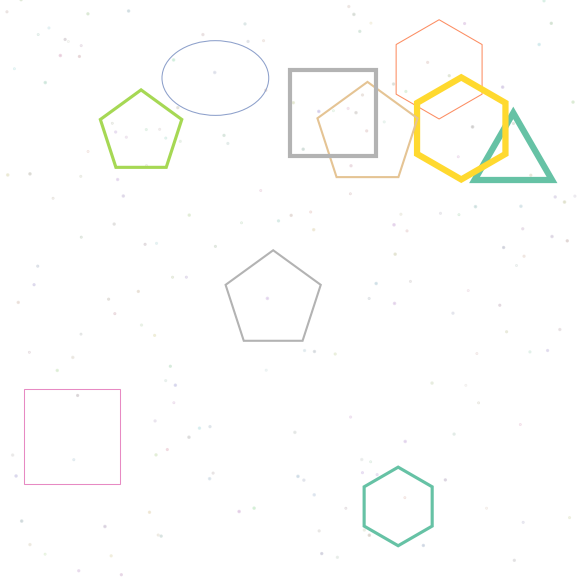[{"shape": "hexagon", "thickness": 1.5, "radius": 0.34, "center": [0.689, 0.122]}, {"shape": "triangle", "thickness": 3, "radius": 0.39, "center": [0.889, 0.726]}, {"shape": "hexagon", "thickness": 0.5, "radius": 0.43, "center": [0.76, 0.879]}, {"shape": "oval", "thickness": 0.5, "radius": 0.46, "center": [0.373, 0.864]}, {"shape": "square", "thickness": 0.5, "radius": 0.41, "center": [0.125, 0.243]}, {"shape": "pentagon", "thickness": 1.5, "radius": 0.37, "center": [0.244, 0.769]}, {"shape": "hexagon", "thickness": 3, "radius": 0.44, "center": [0.799, 0.777]}, {"shape": "pentagon", "thickness": 1, "radius": 0.46, "center": [0.636, 0.766]}, {"shape": "pentagon", "thickness": 1, "radius": 0.43, "center": [0.473, 0.479]}, {"shape": "square", "thickness": 2, "radius": 0.37, "center": [0.577, 0.803]}]